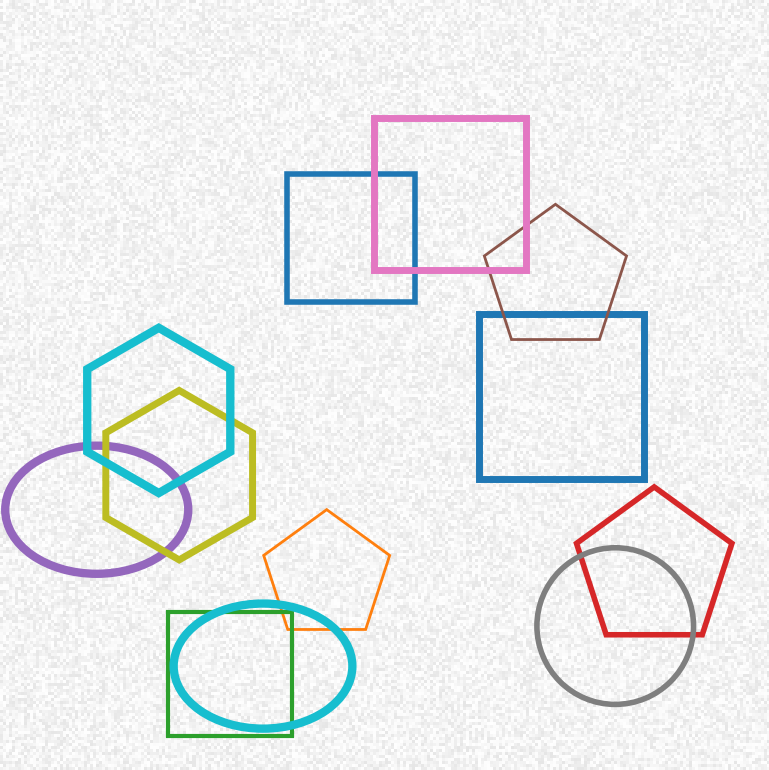[{"shape": "square", "thickness": 2, "radius": 0.42, "center": [0.456, 0.691]}, {"shape": "square", "thickness": 2.5, "radius": 0.53, "center": [0.729, 0.485]}, {"shape": "pentagon", "thickness": 1, "radius": 0.43, "center": [0.424, 0.252]}, {"shape": "square", "thickness": 1.5, "radius": 0.4, "center": [0.299, 0.125]}, {"shape": "pentagon", "thickness": 2, "radius": 0.53, "center": [0.85, 0.262]}, {"shape": "oval", "thickness": 3, "radius": 0.59, "center": [0.126, 0.338]}, {"shape": "pentagon", "thickness": 1, "radius": 0.49, "center": [0.721, 0.638]}, {"shape": "square", "thickness": 2.5, "radius": 0.49, "center": [0.585, 0.749]}, {"shape": "circle", "thickness": 2, "radius": 0.51, "center": [0.799, 0.187]}, {"shape": "hexagon", "thickness": 2.5, "radius": 0.55, "center": [0.233, 0.383]}, {"shape": "oval", "thickness": 3, "radius": 0.58, "center": [0.342, 0.135]}, {"shape": "hexagon", "thickness": 3, "radius": 0.54, "center": [0.206, 0.467]}]